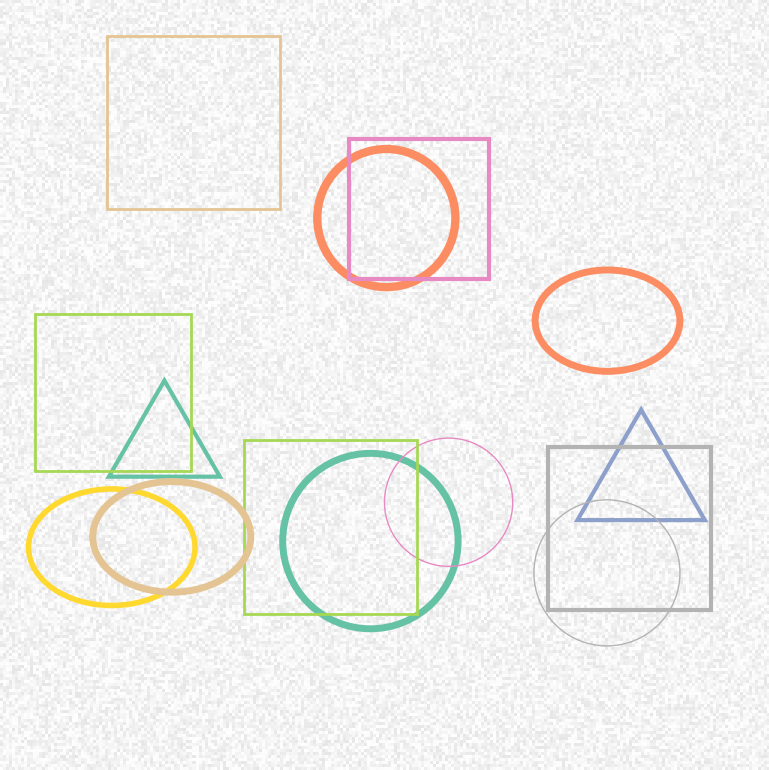[{"shape": "circle", "thickness": 2.5, "radius": 0.57, "center": [0.481, 0.297]}, {"shape": "triangle", "thickness": 1.5, "radius": 0.42, "center": [0.213, 0.423]}, {"shape": "oval", "thickness": 2.5, "radius": 0.47, "center": [0.789, 0.584]}, {"shape": "circle", "thickness": 3, "radius": 0.45, "center": [0.502, 0.717]}, {"shape": "triangle", "thickness": 1.5, "radius": 0.48, "center": [0.833, 0.372]}, {"shape": "square", "thickness": 1.5, "radius": 0.45, "center": [0.544, 0.729]}, {"shape": "circle", "thickness": 0.5, "radius": 0.42, "center": [0.583, 0.348]}, {"shape": "square", "thickness": 1, "radius": 0.51, "center": [0.147, 0.49]}, {"shape": "square", "thickness": 1, "radius": 0.56, "center": [0.429, 0.315]}, {"shape": "oval", "thickness": 2, "radius": 0.54, "center": [0.145, 0.289]}, {"shape": "square", "thickness": 1, "radius": 0.56, "center": [0.251, 0.841]}, {"shape": "oval", "thickness": 2.5, "radius": 0.51, "center": [0.223, 0.303]}, {"shape": "square", "thickness": 1.5, "radius": 0.53, "center": [0.818, 0.314]}, {"shape": "circle", "thickness": 0.5, "radius": 0.47, "center": [0.788, 0.256]}]